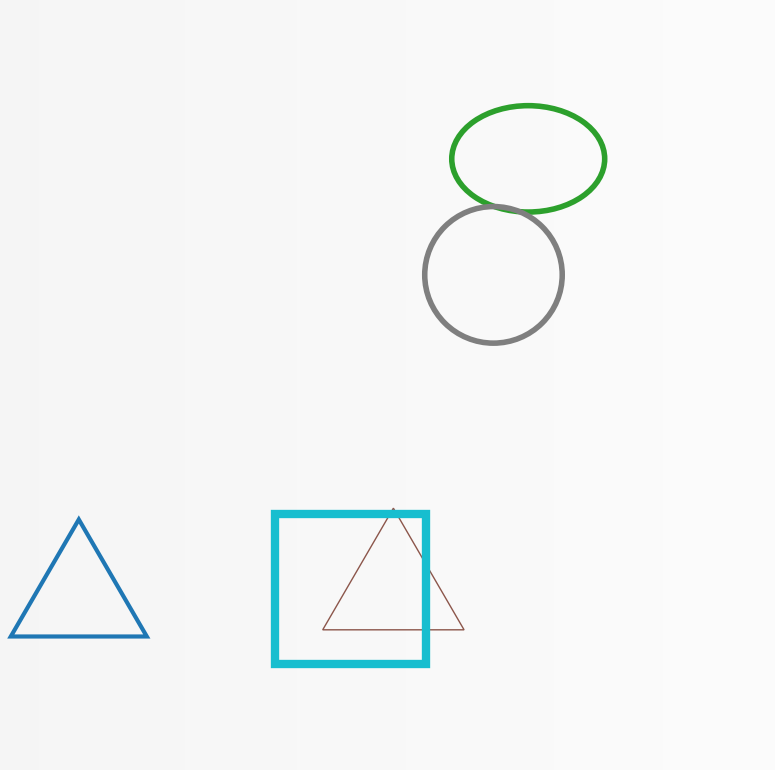[{"shape": "triangle", "thickness": 1.5, "radius": 0.51, "center": [0.102, 0.224]}, {"shape": "oval", "thickness": 2, "radius": 0.49, "center": [0.682, 0.794]}, {"shape": "triangle", "thickness": 0.5, "radius": 0.53, "center": [0.508, 0.235]}, {"shape": "circle", "thickness": 2, "radius": 0.44, "center": [0.637, 0.643]}, {"shape": "square", "thickness": 3, "radius": 0.49, "center": [0.452, 0.235]}]